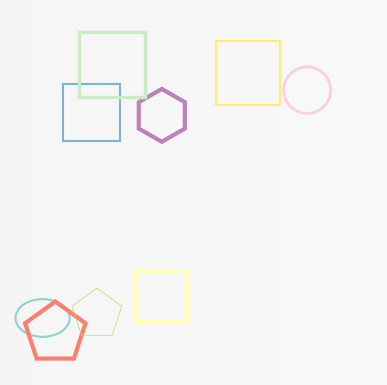[{"shape": "oval", "thickness": 1.5, "radius": 0.35, "center": [0.11, 0.174]}, {"shape": "square", "thickness": 3, "radius": 0.33, "center": [0.417, 0.231]}, {"shape": "pentagon", "thickness": 3, "radius": 0.41, "center": [0.143, 0.135]}, {"shape": "square", "thickness": 1.5, "radius": 0.37, "center": [0.236, 0.708]}, {"shape": "pentagon", "thickness": 0.5, "radius": 0.34, "center": [0.25, 0.184]}, {"shape": "circle", "thickness": 2, "radius": 0.3, "center": [0.793, 0.766]}, {"shape": "hexagon", "thickness": 3, "radius": 0.34, "center": [0.418, 0.7]}, {"shape": "square", "thickness": 2.5, "radius": 0.43, "center": [0.289, 0.832]}, {"shape": "square", "thickness": 1.5, "radius": 0.42, "center": [0.64, 0.81]}]